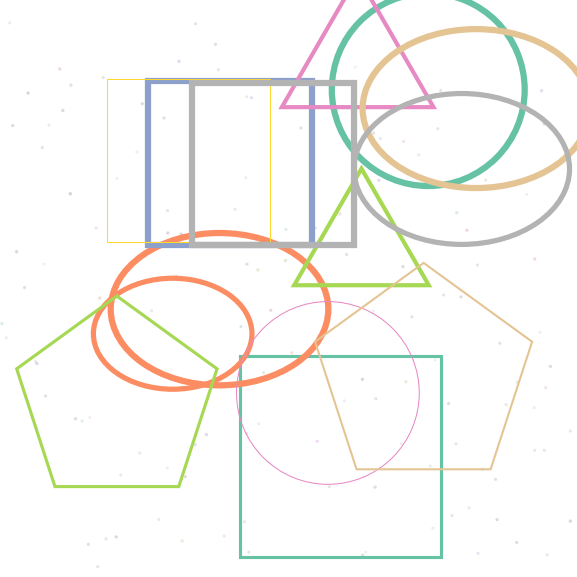[{"shape": "square", "thickness": 1.5, "radius": 0.87, "center": [0.589, 0.209]}, {"shape": "circle", "thickness": 3, "radius": 0.83, "center": [0.742, 0.844]}, {"shape": "oval", "thickness": 2.5, "radius": 0.69, "center": [0.299, 0.421]}, {"shape": "oval", "thickness": 3, "radius": 0.94, "center": [0.38, 0.464]}, {"shape": "square", "thickness": 3, "radius": 0.71, "center": [0.398, 0.717]}, {"shape": "circle", "thickness": 0.5, "radius": 0.79, "center": [0.568, 0.319]}, {"shape": "triangle", "thickness": 2, "radius": 0.76, "center": [0.619, 0.889]}, {"shape": "triangle", "thickness": 2, "radius": 0.67, "center": [0.626, 0.573]}, {"shape": "pentagon", "thickness": 1.5, "radius": 0.91, "center": [0.202, 0.304]}, {"shape": "square", "thickness": 0.5, "radius": 0.71, "center": [0.327, 0.722]}, {"shape": "oval", "thickness": 3, "radius": 0.98, "center": [0.824, 0.811]}, {"shape": "pentagon", "thickness": 1, "radius": 0.99, "center": [0.733, 0.346]}, {"shape": "square", "thickness": 3, "radius": 0.7, "center": [0.473, 0.715]}, {"shape": "oval", "thickness": 2.5, "radius": 0.93, "center": [0.8, 0.707]}]